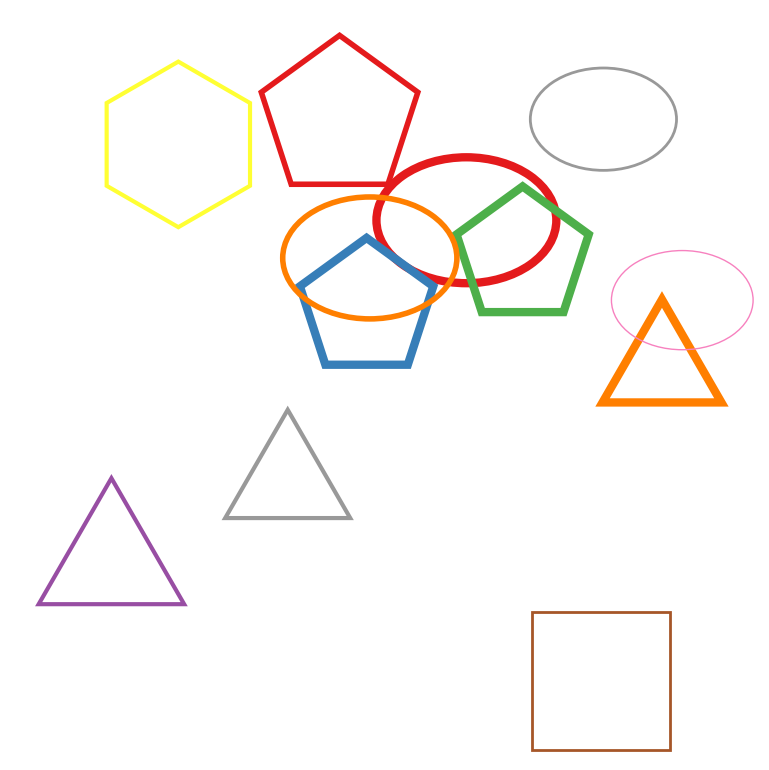[{"shape": "oval", "thickness": 3, "radius": 0.58, "center": [0.606, 0.714]}, {"shape": "pentagon", "thickness": 2, "radius": 0.53, "center": [0.441, 0.847]}, {"shape": "pentagon", "thickness": 3, "radius": 0.46, "center": [0.476, 0.6]}, {"shape": "pentagon", "thickness": 3, "radius": 0.45, "center": [0.679, 0.668]}, {"shape": "triangle", "thickness": 1.5, "radius": 0.55, "center": [0.145, 0.27]}, {"shape": "triangle", "thickness": 3, "radius": 0.45, "center": [0.86, 0.522]}, {"shape": "oval", "thickness": 2, "radius": 0.57, "center": [0.48, 0.665]}, {"shape": "hexagon", "thickness": 1.5, "radius": 0.54, "center": [0.232, 0.812]}, {"shape": "square", "thickness": 1, "radius": 0.45, "center": [0.78, 0.116]}, {"shape": "oval", "thickness": 0.5, "radius": 0.46, "center": [0.886, 0.61]}, {"shape": "oval", "thickness": 1, "radius": 0.47, "center": [0.784, 0.845]}, {"shape": "triangle", "thickness": 1.5, "radius": 0.47, "center": [0.374, 0.374]}]